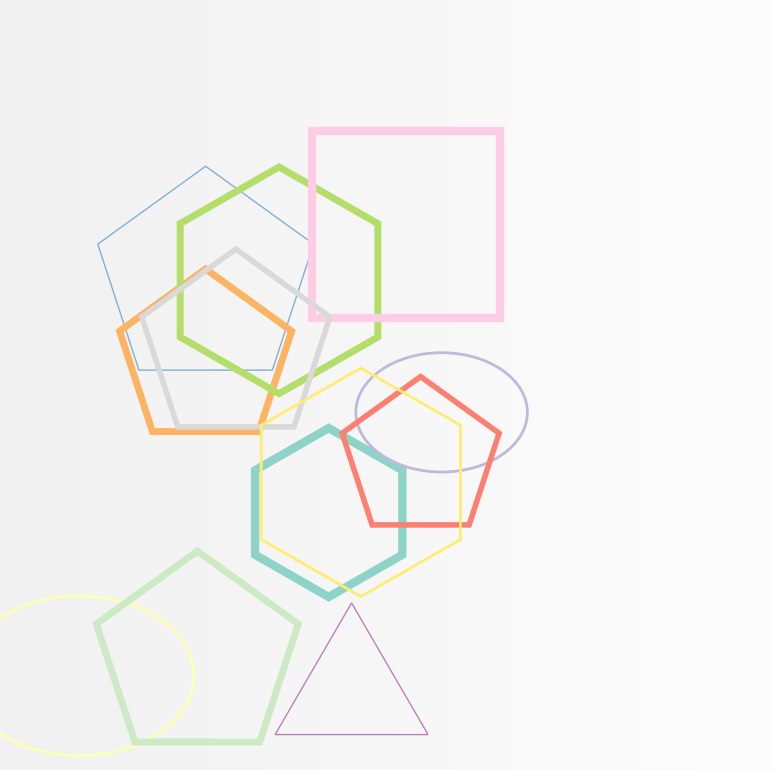[{"shape": "hexagon", "thickness": 3, "radius": 0.55, "center": [0.424, 0.334]}, {"shape": "oval", "thickness": 1, "radius": 0.74, "center": [0.102, 0.123]}, {"shape": "oval", "thickness": 1, "radius": 0.55, "center": [0.57, 0.464]}, {"shape": "pentagon", "thickness": 2, "radius": 0.53, "center": [0.543, 0.404]}, {"shape": "pentagon", "thickness": 0.5, "radius": 0.73, "center": [0.265, 0.638]}, {"shape": "pentagon", "thickness": 2.5, "radius": 0.58, "center": [0.265, 0.534]}, {"shape": "hexagon", "thickness": 2.5, "radius": 0.74, "center": [0.36, 0.636]}, {"shape": "square", "thickness": 3, "radius": 0.61, "center": [0.524, 0.709]}, {"shape": "pentagon", "thickness": 2, "radius": 0.64, "center": [0.304, 0.549]}, {"shape": "triangle", "thickness": 0.5, "radius": 0.57, "center": [0.454, 0.103]}, {"shape": "pentagon", "thickness": 2.5, "radius": 0.69, "center": [0.255, 0.147]}, {"shape": "hexagon", "thickness": 1, "radius": 0.74, "center": [0.466, 0.374]}]